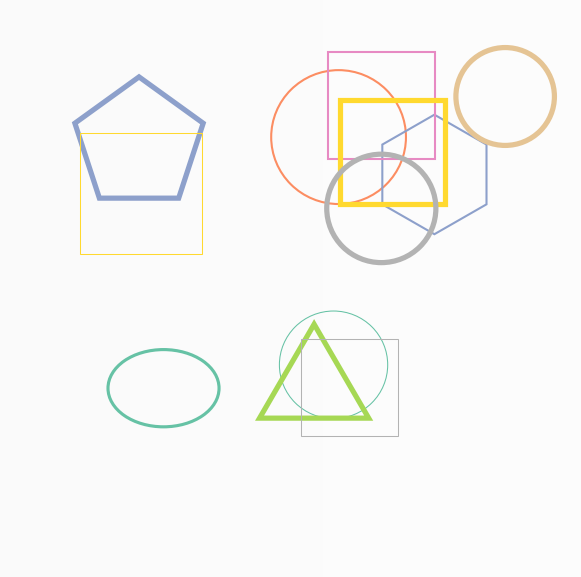[{"shape": "circle", "thickness": 0.5, "radius": 0.47, "center": [0.574, 0.367]}, {"shape": "oval", "thickness": 1.5, "radius": 0.48, "center": [0.281, 0.327]}, {"shape": "circle", "thickness": 1, "radius": 0.58, "center": [0.582, 0.762]}, {"shape": "pentagon", "thickness": 2.5, "radius": 0.58, "center": [0.239, 0.75]}, {"shape": "hexagon", "thickness": 1, "radius": 0.52, "center": [0.747, 0.697]}, {"shape": "square", "thickness": 1, "radius": 0.46, "center": [0.656, 0.816]}, {"shape": "triangle", "thickness": 2.5, "radius": 0.54, "center": [0.54, 0.329]}, {"shape": "square", "thickness": 2.5, "radius": 0.45, "center": [0.675, 0.736]}, {"shape": "square", "thickness": 0.5, "radius": 0.52, "center": [0.243, 0.664]}, {"shape": "circle", "thickness": 2.5, "radius": 0.42, "center": [0.869, 0.832]}, {"shape": "circle", "thickness": 2.5, "radius": 0.47, "center": [0.656, 0.638]}, {"shape": "square", "thickness": 0.5, "radius": 0.42, "center": [0.601, 0.328]}]